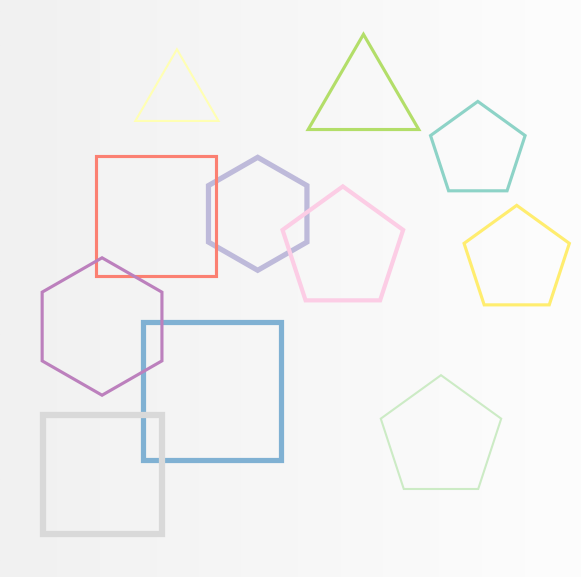[{"shape": "pentagon", "thickness": 1.5, "radius": 0.43, "center": [0.822, 0.738]}, {"shape": "triangle", "thickness": 1, "radius": 0.41, "center": [0.304, 0.831]}, {"shape": "hexagon", "thickness": 2.5, "radius": 0.49, "center": [0.443, 0.629]}, {"shape": "square", "thickness": 1.5, "radius": 0.52, "center": [0.268, 0.626]}, {"shape": "square", "thickness": 2.5, "radius": 0.6, "center": [0.365, 0.322]}, {"shape": "triangle", "thickness": 1.5, "radius": 0.55, "center": [0.625, 0.83]}, {"shape": "pentagon", "thickness": 2, "radius": 0.55, "center": [0.59, 0.567]}, {"shape": "square", "thickness": 3, "radius": 0.51, "center": [0.177, 0.178]}, {"shape": "hexagon", "thickness": 1.5, "radius": 0.59, "center": [0.176, 0.434]}, {"shape": "pentagon", "thickness": 1, "radius": 0.54, "center": [0.759, 0.241]}, {"shape": "pentagon", "thickness": 1.5, "radius": 0.48, "center": [0.889, 0.548]}]